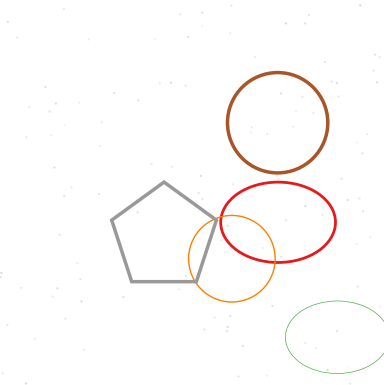[{"shape": "oval", "thickness": 2, "radius": 0.75, "center": [0.722, 0.423]}, {"shape": "oval", "thickness": 0.5, "radius": 0.67, "center": [0.876, 0.124]}, {"shape": "circle", "thickness": 1, "radius": 0.56, "center": [0.602, 0.328]}, {"shape": "circle", "thickness": 2.5, "radius": 0.65, "center": [0.721, 0.681]}, {"shape": "pentagon", "thickness": 2.5, "radius": 0.71, "center": [0.426, 0.384]}]